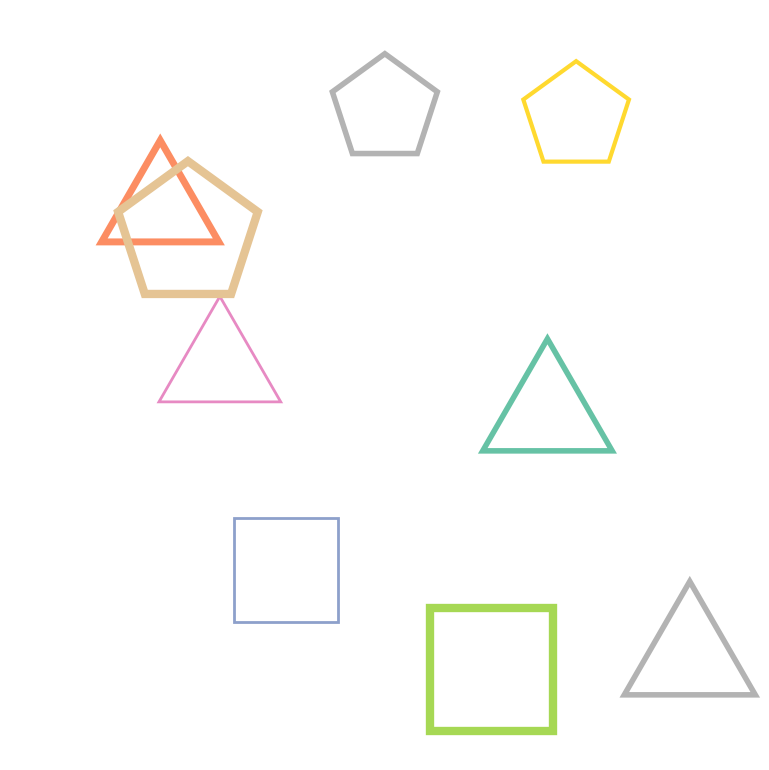[{"shape": "triangle", "thickness": 2, "radius": 0.49, "center": [0.711, 0.463]}, {"shape": "triangle", "thickness": 2.5, "radius": 0.44, "center": [0.208, 0.73]}, {"shape": "square", "thickness": 1, "radius": 0.34, "center": [0.372, 0.26]}, {"shape": "triangle", "thickness": 1, "radius": 0.46, "center": [0.286, 0.524]}, {"shape": "square", "thickness": 3, "radius": 0.4, "center": [0.638, 0.13]}, {"shape": "pentagon", "thickness": 1.5, "radius": 0.36, "center": [0.748, 0.848]}, {"shape": "pentagon", "thickness": 3, "radius": 0.48, "center": [0.244, 0.695]}, {"shape": "pentagon", "thickness": 2, "radius": 0.36, "center": [0.5, 0.859]}, {"shape": "triangle", "thickness": 2, "radius": 0.49, "center": [0.896, 0.147]}]